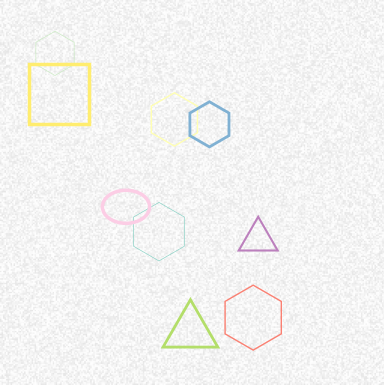[{"shape": "hexagon", "thickness": 0.5, "radius": 0.38, "center": [0.413, 0.398]}, {"shape": "hexagon", "thickness": 1, "radius": 0.35, "center": [0.453, 0.69]}, {"shape": "hexagon", "thickness": 1, "radius": 0.42, "center": [0.658, 0.175]}, {"shape": "hexagon", "thickness": 2, "radius": 0.29, "center": [0.544, 0.677]}, {"shape": "triangle", "thickness": 2, "radius": 0.41, "center": [0.495, 0.14]}, {"shape": "oval", "thickness": 2.5, "radius": 0.31, "center": [0.327, 0.463]}, {"shape": "triangle", "thickness": 1.5, "radius": 0.29, "center": [0.671, 0.379]}, {"shape": "hexagon", "thickness": 0.5, "radius": 0.29, "center": [0.143, 0.861]}, {"shape": "square", "thickness": 2.5, "radius": 0.39, "center": [0.154, 0.756]}]